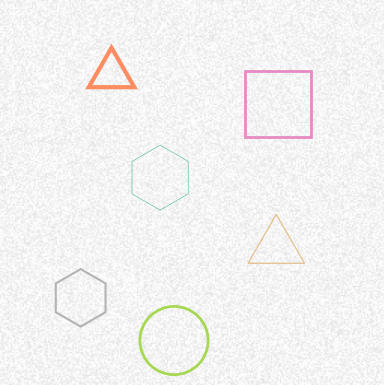[{"shape": "hexagon", "thickness": 0.5, "radius": 0.42, "center": [0.416, 0.539]}, {"shape": "triangle", "thickness": 3, "radius": 0.34, "center": [0.29, 0.808]}, {"shape": "square", "thickness": 2, "radius": 0.43, "center": [0.721, 0.731]}, {"shape": "circle", "thickness": 2, "radius": 0.44, "center": [0.452, 0.115]}, {"shape": "triangle", "thickness": 1, "radius": 0.42, "center": [0.718, 0.359]}, {"shape": "hexagon", "thickness": 1.5, "radius": 0.37, "center": [0.21, 0.226]}]